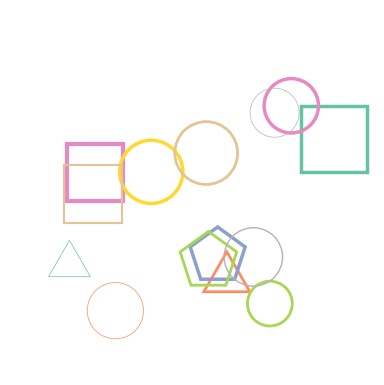[{"shape": "square", "thickness": 2.5, "radius": 0.42, "center": [0.867, 0.639]}, {"shape": "triangle", "thickness": 0.5, "radius": 0.31, "center": [0.18, 0.313]}, {"shape": "triangle", "thickness": 2, "radius": 0.35, "center": [0.589, 0.277]}, {"shape": "circle", "thickness": 0.5, "radius": 0.37, "center": [0.3, 0.193]}, {"shape": "pentagon", "thickness": 2.5, "radius": 0.38, "center": [0.565, 0.335]}, {"shape": "square", "thickness": 3, "radius": 0.37, "center": [0.247, 0.552]}, {"shape": "circle", "thickness": 2.5, "radius": 0.35, "center": [0.757, 0.725]}, {"shape": "pentagon", "thickness": 2, "radius": 0.39, "center": [0.541, 0.322]}, {"shape": "circle", "thickness": 2, "radius": 0.29, "center": [0.701, 0.211]}, {"shape": "circle", "thickness": 2.5, "radius": 0.41, "center": [0.393, 0.554]}, {"shape": "circle", "thickness": 2, "radius": 0.41, "center": [0.536, 0.602]}, {"shape": "square", "thickness": 1.5, "radius": 0.38, "center": [0.241, 0.497]}, {"shape": "circle", "thickness": 1, "radius": 0.38, "center": [0.658, 0.333]}, {"shape": "circle", "thickness": 0.5, "radius": 0.32, "center": [0.713, 0.707]}]